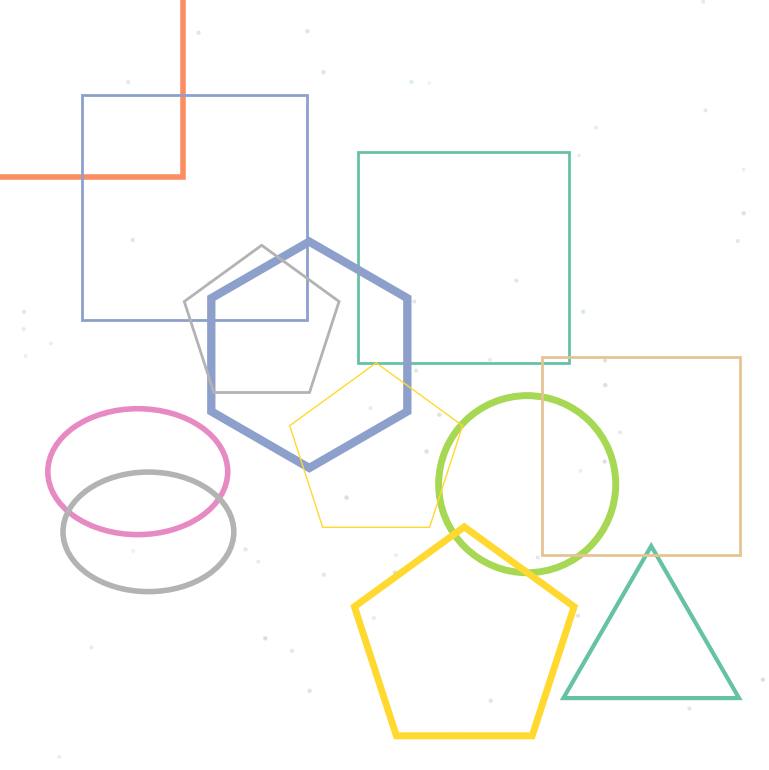[{"shape": "triangle", "thickness": 1.5, "radius": 0.66, "center": [0.846, 0.159]}, {"shape": "square", "thickness": 1, "radius": 0.68, "center": [0.602, 0.666]}, {"shape": "square", "thickness": 2, "radius": 0.63, "center": [0.112, 0.895]}, {"shape": "square", "thickness": 1, "radius": 0.73, "center": [0.253, 0.731]}, {"shape": "hexagon", "thickness": 3, "radius": 0.73, "center": [0.402, 0.539]}, {"shape": "oval", "thickness": 2, "radius": 0.58, "center": [0.179, 0.387]}, {"shape": "circle", "thickness": 2.5, "radius": 0.57, "center": [0.685, 0.371]}, {"shape": "pentagon", "thickness": 2.5, "radius": 0.75, "center": [0.603, 0.166]}, {"shape": "pentagon", "thickness": 0.5, "radius": 0.59, "center": [0.489, 0.411]}, {"shape": "square", "thickness": 1, "radius": 0.64, "center": [0.832, 0.408]}, {"shape": "oval", "thickness": 2, "radius": 0.55, "center": [0.193, 0.309]}, {"shape": "pentagon", "thickness": 1, "radius": 0.53, "center": [0.34, 0.576]}]